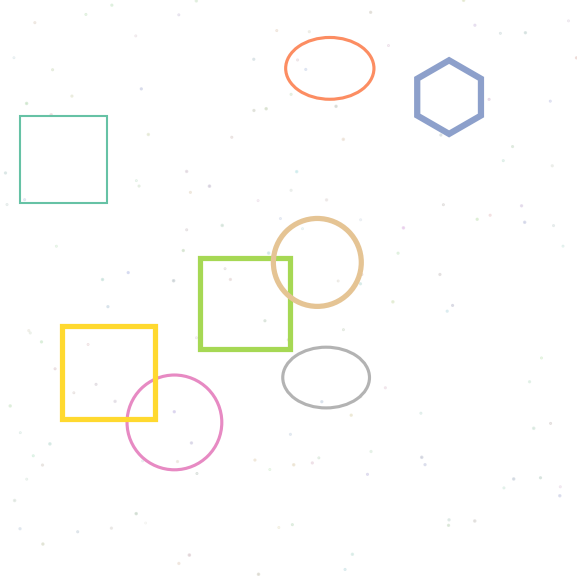[{"shape": "square", "thickness": 1, "radius": 0.38, "center": [0.11, 0.723]}, {"shape": "oval", "thickness": 1.5, "radius": 0.38, "center": [0.571, 0.881]}, {"shape": "hexagon", "thickness": 3, "radius": 0.32, "center": [0.778, 0.831]}, {"shape": "circle", "thickness": 1.5, "radius": 0.41, "center": [0.302, 0.268]}, {"shape": "square", "thickness": 2.5, "radius": 0.39, "center": [0.424, 0.474]}, {"shape": "square", "thickness": 2.5, "radius": 0.4, "center": [0.189, 0.353]}, {"shape": "circle", "thickness": 2.5, "radius": 0.38, "center": [0.549, 0.545]}, {"shape": "oval", "thickness": 1.5, "radius": 0.38, "center": [0.565, 0.345]}]